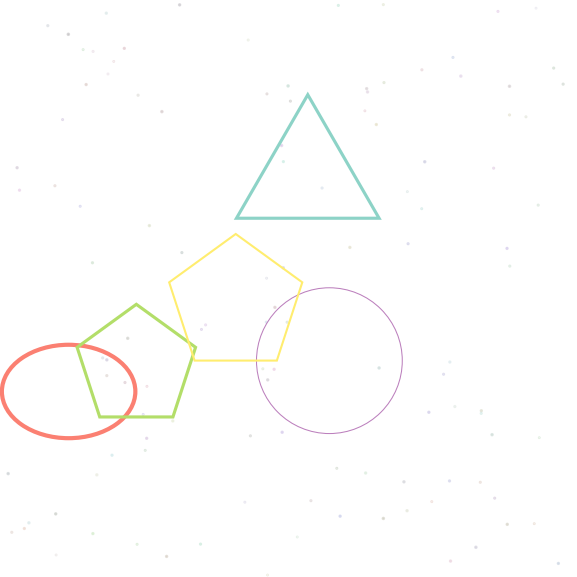[{"shape": "triangle", "thickness": 1.5, "radius": 0.71, "center": [0.533, 0.693]}, {"shape": "oval", "thickness": 2, "radius": 0.58, "center": [0.119, 0.321]}, {"shape": "pentagon", "thickness": 1.5, "radius": 0.54, "center": [0.236, 0.364]}, {"shape": "circle", "thickness": 0.5, "radius": 0.63, "center": [0.57, 0.375]}, {"shape": "pentagon", "thickness": 1, "radius": 0.61, "center": [0.408, 0.473]}]